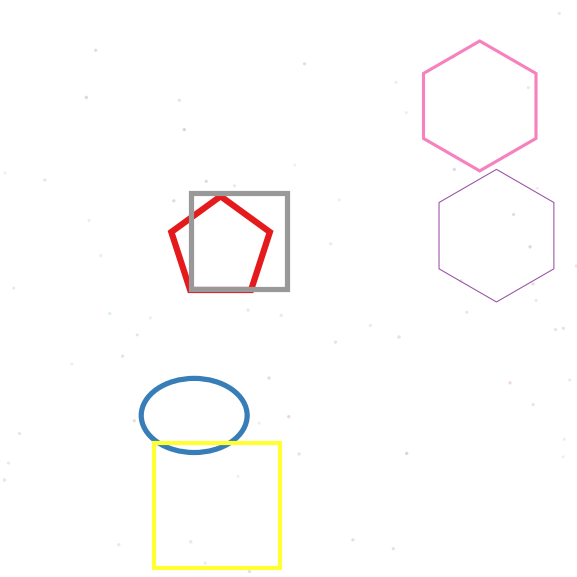[{"shape": "pentagon", "thickness": 3, "radius": 0.45, "center": [0.382, 0.57]}, {"shape": "oval", "thickness": 2.5, "radius": 0.46, "center": [0.336, 0.28]}, {"shape": "hexagon", "thickness": 0.5, "radius": 0.57, "center": [0.86, 0.591]}, {"shape": "square", "thickness": 2, "radius": 0.54, "center": [0.376, 0.124]}, {"shape": "hexagon", "thickness": 1.5, "radius": 0.56, "center": [0.831, 0.816]}, {"shape": "square", "thickness": 2.5, "radius": 0.42, "center": [0.414, 0.582]}]